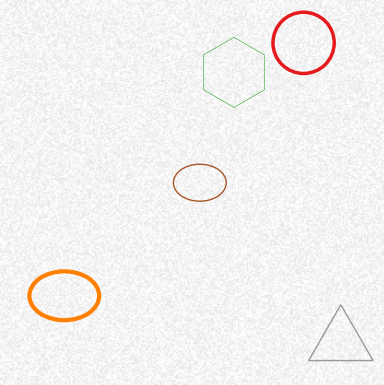[{"shape": "circle", "thickness": 2.5, "radius": 0.4, "center": [0.789, 0.889]}, {"shape": "hexagon", "thickness": 0.5, "radius": 0.46, "center": [0.608, 0.812]}, {"shape": "oval", "thickness": 3, "radius": 0.45, "center": [0.167, 0.232]}, {"shape": "oval", "thickness": 1, "radius": 0.34, "center": [0.519, 0.525]}, {"shape": "triangle", "thickness": 1, "radius": 0.48, "center": [0.885, 0.112]}]